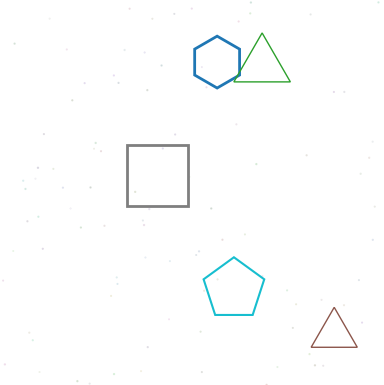[{"shape": "hexagon", "thickness": 2, "radius": 0.34, "center": [0.564, 0.839]}, {"shape": "triangle", "thickness": 1, "radius": 0.42, "center": [0.681, 0.83]}, {"shape": "triangle", "thickness": 1, "radius": 0.35, "center": [0.868, 0.133]}, {"shape": "square", "thickness": 2, "radius": 0.4, "center": [0.41, 0.544]}, {"shape": "pentagon", "thickness": 1.5, "radius": 0.41, "center": [0.608, 0.249]}]